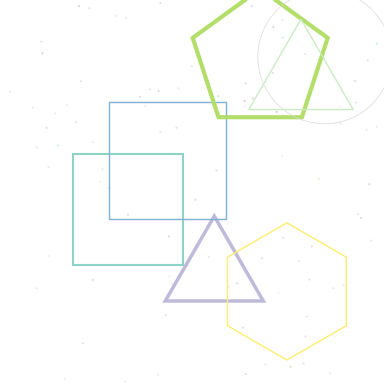[{"shape": "square", "thickness": 1.5, "radius": 0.72, "center": [0.333, 0.457]}, {"shape": "triangle", "thickness": 2.5, "radius": 0.73, "center": [0.557, 0.292]}, {"shape": "square", "thickness": 1, "radius": 0.76, "center": [0.434, 0.583]}, {"shape": "pentagon", "thickness": 3, "radius": 0.92, "center": [0.676, 0.845]}, {"shape": "circle", "thickness": 0.5, "radius": 0.87, "center": [0.843, 0.852]}, {"shape": "triangle", "thickness": 1, "radius": 0.78, "center": [0.782, 0.794]}, {"shape": "hexagon", "thickness": 1, "radius": 0.89, "center": [0.745, 0.243]}]